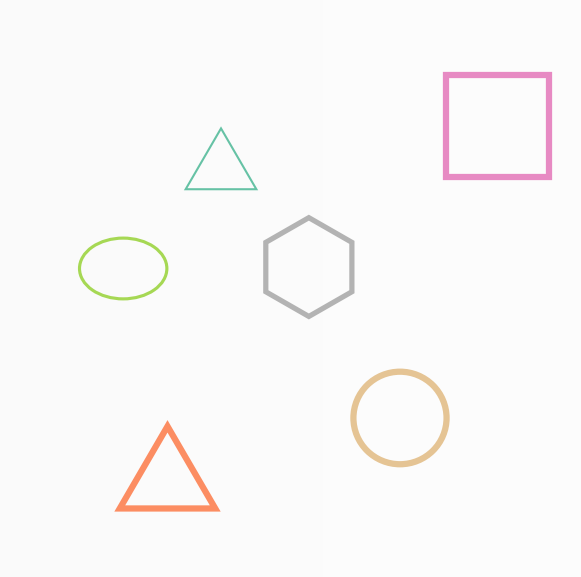[{"shape": "triangle", "thickness": 1, "radius": 0.35, "center": [0.38, 0.707]}, {"shape": "triangle", "thickness": 3, "radius": 0.47, "center": [0.288, 0.166]}, {"shape": "square", "thickness": 3, "radius": 0.44, "center": [0.856, 0.781]}, {"shape": "oval", "thickness": 1.5, "radius": 0.38, "center": [0.212, 0.534]}, {"shape": "circle", "thickness": 3, "radius": 0.4, "center": [0.688, 0.275]}, {"shape": "hexagon", "thickness": 2.5, "radius": 0.43, "center": [0.531, 0.537]}]